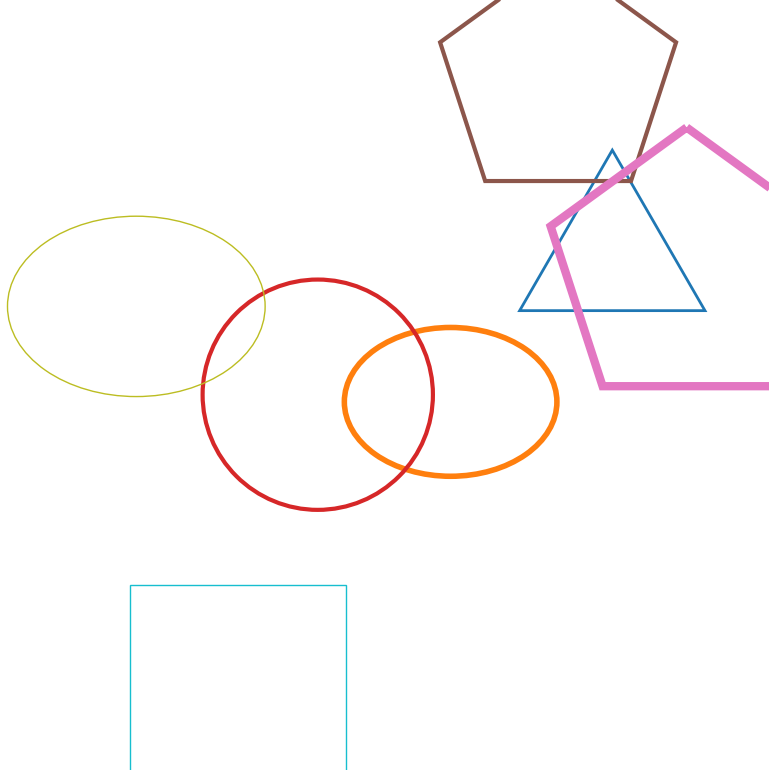[{"shape": "triangle", "thickness": 1, "radius": 0.69, "center": [0.795, 0.666]}, {"shape": "oval", "thickness": 2, "radius": 0.69, "center": [0.585, 0.478]}, {"shape": "circle", "thickness": 1.5, "radius": 0.75, "center": [0.413, 0.487]}, {"shape": "pentagon", "thickness": 1.5, "radius": 0.81, "center": [0.725, 0.895]}, {"shape": "pentagon", "thickness": 3, "radius": 0.93, "center": [0.892, 0.649]}, {"shape": "oval", "thickness": 0.5, "radius": 0.84, "center": [0.177, 0.602]}, {"shape": "square", "thickness": 0.5, "radius": 0.7, "center": [0.309, 0.1]}]